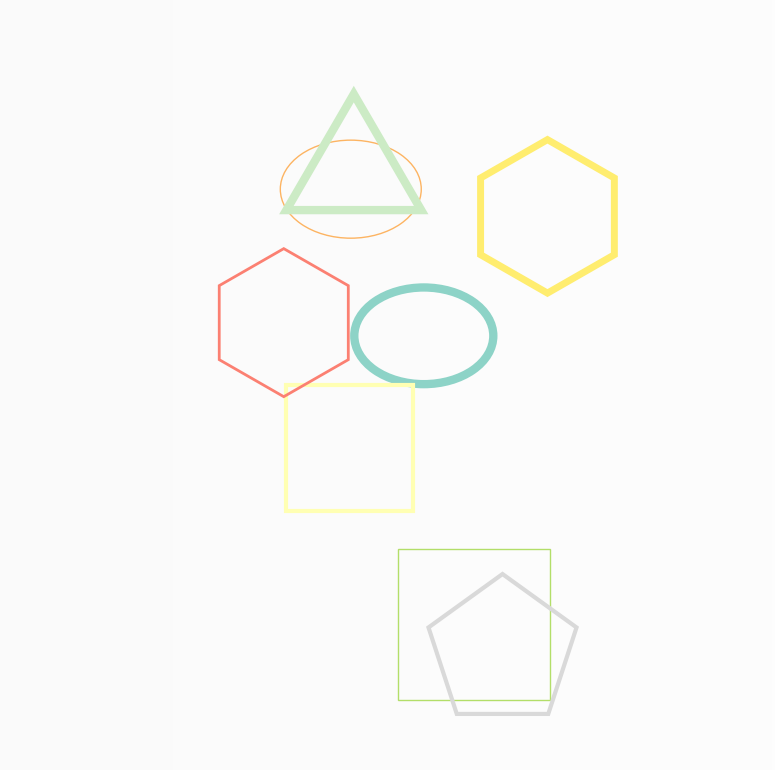[{"shape": "oval", "thickness": 3, "radius": 0.45, "center": [0.547, 0.564]}, {"shape": "square", "thickness": 1.5, "radius": 0.41, "center": [0.451, 0.418]}, {"shape": "hexagon", "thickness": 1, "radius": 0.48, "center": [0.366, 0.581]}, {"shape": "oval", "thickness": 0.5, "radius": 0.45, "center": [0.453, 0.754]}, {"shape": "square", "thickness": 0.5, "radius": 0.49, "center": [0.612, 0.189]}, {"shape": "pentagon", "thickness": 1.5, "radius": 0.5, "center": [0.648, 0.154]}, {"shape": "triangle", "thickness": 3, "radius": 0.5, "center": [0.456, 0.777]}, {"shape": "hexagon", "thickness": 2.5, "radius": 0.5, "center": [0.706, 0.719]}]